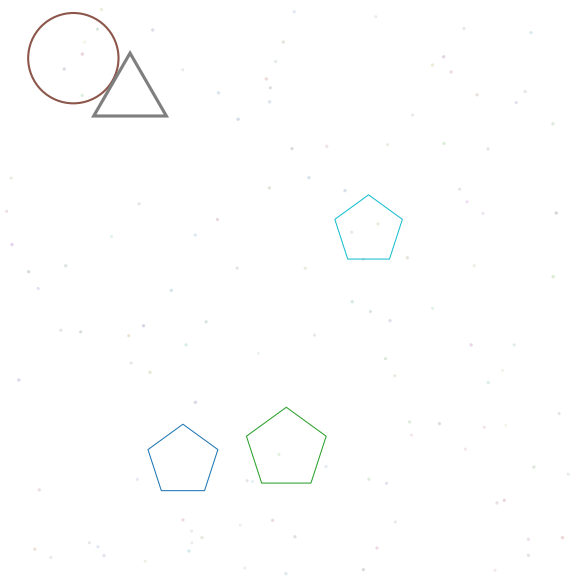[{"shape": "pentagon", "thickness": 0.5, "radius": 0.32, "center": [0.317, 0.201]}, {"shape": "pentagon", "thickness": 0.5, "radius": 0.36, "center": [0.496, 0.221]}, {"shape": "circle", "thickness": 1, "radius": 0.39, "center": [0.127, 0.898]}, {"shape": "triangle", "thickness": 1.5, "radius": 0.36, "center": [0.225, 0.835]}, {"shape": "pentagon", "thickness": 0.5, "radius": 0.31, "center": [0.638, 0.6]}]